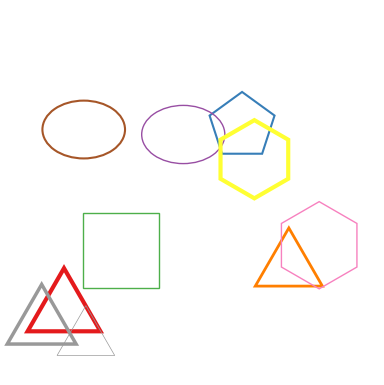[{"shape": "triangle", "thickness": 3, "radius": 0.55, "center": [0.166, 0.194]}, {"shape": "pentagon", "thickness": 1.5, "radius": 0.44, "center": [0.629, 0.672]}, {"shape": "square", "thickness": 1, "radius": 0.49, "center": [0.314, 0.35]}, {"shape": "oval", "thickness": 1, "radius": 0.54, "center": [0.476, 0.651]}, {"shape": "triangle", "thickness": 2, "radius": 0.5, "center": [0.75, 0.307]}, {"shape": "hexagon", "thickness": 3, "radius": 0.51, "center": [0.661, 0.586]}, {"shape": "oval", "thickness": 1.5, "radius": 0.54, "center": [0.217, 0.664]}, {"shape": "hexagon", "thickness": 1, "radius": 0.57, "center": [0.829, 0.363]}, {"shape": "triangle", "thickness": 2.5, "radius": 0.52, "center": [0.108, 0.158]}, {"shape": "triangle", "thickness": 0.5, "radius": 0.43, "center": [0.223, 0.12]}]